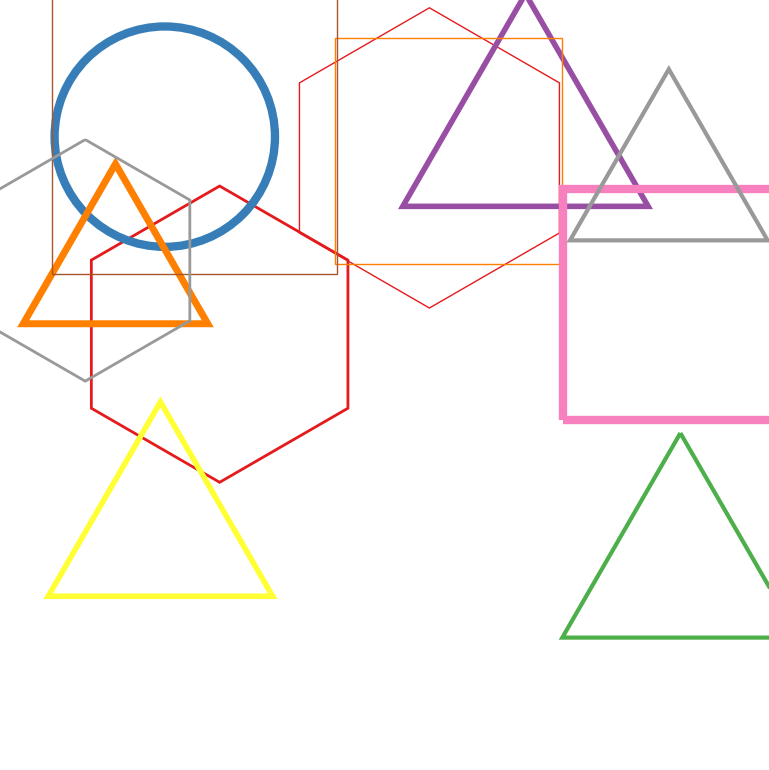[{"shape": "hexagon", "thickness": 1, "radius": 0.96, "center": [0.285, 0.566]}, {"shape": "hexagon", "thickness": 0.5, "radius": 0.97, "center": [0.558, 0.795]}, {"shape": "circle", "thickness": 3, "radius": 0.72, "center": [0.214, 0.823]}, {"shape": "triangle", "thickness": 1.5, "radius": 0.89, "center": [0.884, 0.26]}, {"shape": "triangle", "thickness": 2, "radius": 0.92, "center": [0.682, 0.824]}, {"shape": "triangle", "thickness": 2.5, "radius": 0.69, "center": [0.15, 0.649]}, {"shape": "square", "thickness": 0.5, "radius": 0.73, "center": [0.583, 0.804]}, {"shape": "triangle", "thickness": 2, "radius": 0.84, "center": [0.208, 0.31]}, {"shape": "square", "thickness": 0.5, "radius": 0.93, "center": [0.253, 0.83]}, {"shape": "square", "thickness": 3, "radius": 0.75, "center": [0.881, 0.604]}, {"shape": "triangle", "thickness": 1.5, "radius": 0.74, "center": [0.869, 0.762]}, {"shape": "hexagon", "thickness": 1, "radius": 0.78, "center": [0.111, 0.662]}]